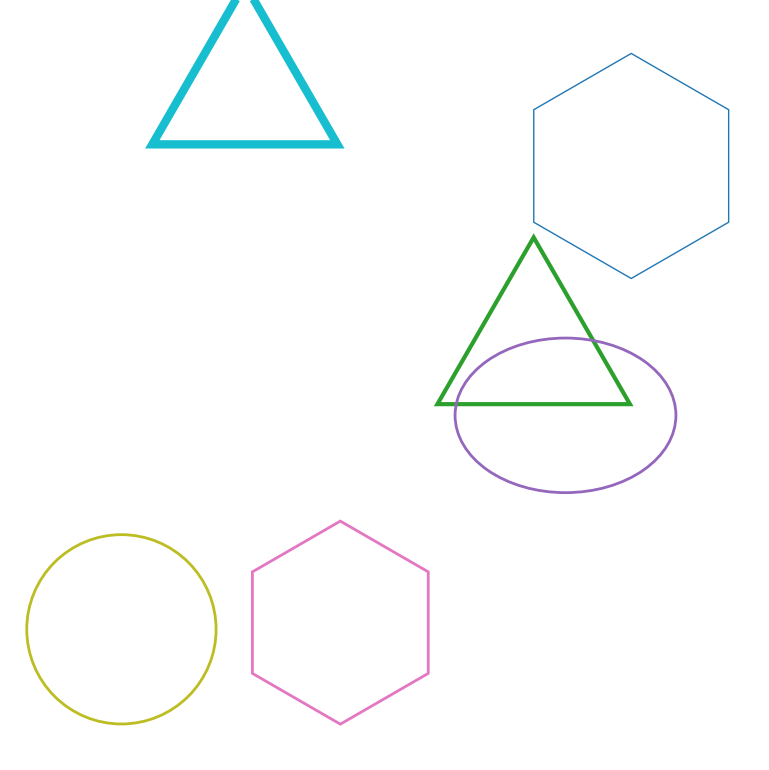[{"shape": "hexagon", "thickness": 0.5, "radius": 0.73, "center": [0.82, 0.784]}, {"shape": "triangle", "thickness": 1.5, "radius": 0.72, "center": [0.693, 0.547]}, {"shape": "oval", "thickness": 1, "radius": 0.72, "center": [0.734, 0.461]}, {"shape": "hexagon", "thickness": 1, "radius": 0.66, "center": [0.442, 0.191]}, {"shape": "circle", "thickness": 1, "radius": 0.61, "center": [0.158, 0.183]}, {"shape": "triangle", "thickness": 3, "radius": 0.69, "center": [0.318, 0.882]}]